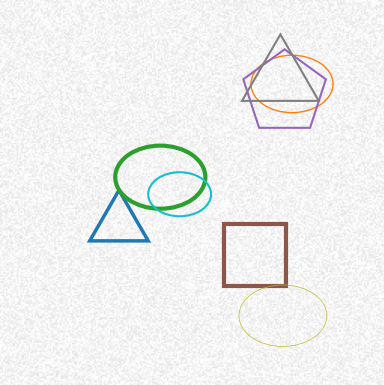[{"shape": "triangle", "thickness": 2.5, "radius": 0.44, "center": [0.309, 0.418]}, {"shape": "oval", "thickness": 1, "radius": 0.53, "center": [0.758, 0.782]}, {"shape": "oval", "thickness": 3, "radius": 0.59, "center": [0.416, 0.54]}, {"shape": "pentagon", "thickness": 1.5, "radius": 0.56, "center": [0.739, 0.759]}, {"shape": "square", "thickness": 3, "radius": 0.4, "center": [0.663, 0.338]}, {"shape": "triangle", "thickness": 1.5, "radius": 0.58, "center": [0.728, 0.796]}, {"shape": "oval", "thickness": 0.5, "radius": 0.57, "center": [0.735, 0.18]}, {"shape": "oval", "thickness": 1.5, "radius": 0.41, "center": [0.467, 0.495]}]